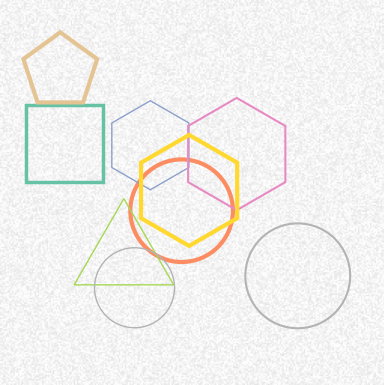[{"shape": "square", "thickness": 2.5, "radius": 0.5, "center": [0.166, 0.627]}, {"shape": "circle", "thickness": 3, "radius": 0.67, "center": [0.472, 0.453]}, {"shape": "hexagon", "thickness": 1, "radius": 0.58, "center": [0.391, 0.623]}, {"shape": "hexagon", "thickness": 1.5, "radius": 0.73, "center": [0.615, 0.6]}, {"shape": "triangle", "thickness": 1, "radius": 0.75, "center": [0.322, 0.335]}, {"shape": "hexagon", "thickness": 3, "radius": 0.72, "center": [0.491, 0.505]}, {"shape": "pentagon", "thickness": 3, "radius": 0.5, "center": [0.157, 0.815]}, {"shape": "circle", "thickness": 1, "radius": 0.52, "center": [0.349, 0.253]}, {"shape": "circle", "thickness": 1.5, "radius": 0.68, "center": [0.773, 0.284]}]